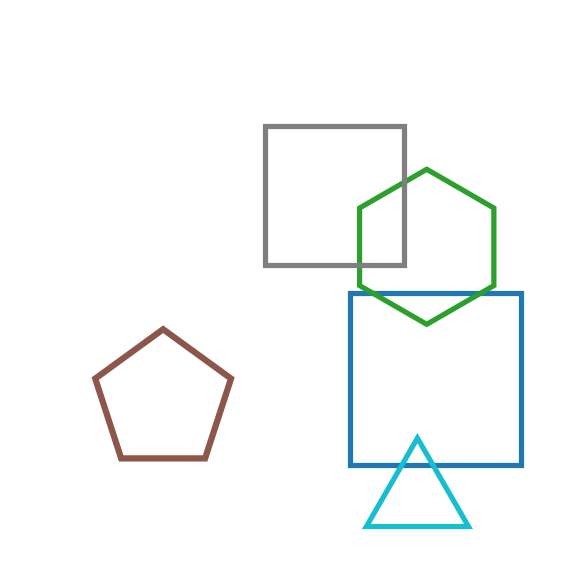[{"shape": "square", "thickness": 2.5, "radius": 0.74, "center": [0.754, 0.343]}, {"shape": "hexagon", "thickness": 2.5, "radius": 0.67, "center": [0.739, 0.572]}, {"shape": "pentagon", "thickness": 3, "radius": 0.62, "center": [0.282, 0.305]}, {"shape": "square", "thickness": 2.5, "radius": 0.6, "center": [0.579, 0.661]}, {"shape": "triangle", "thickness": 2.5, "radius": 0.51, "center": [0.723, 0.138]}]